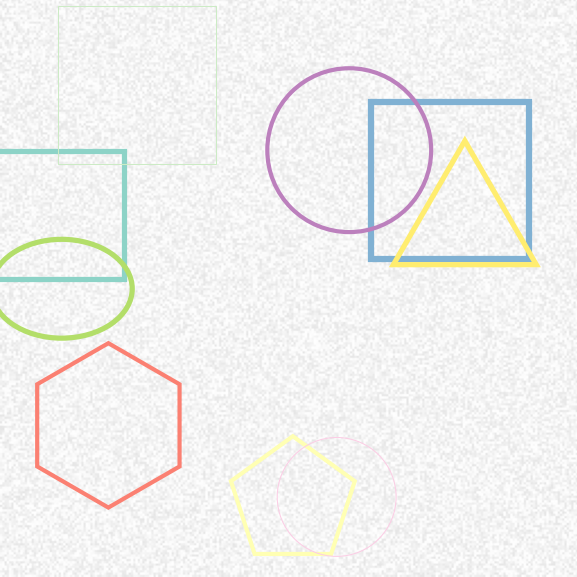[{"shape": "square", "thickness": 2.5, "radius": 0.56, "center": [0.105, 0.626]}, {"shape": "pentagon", "thickness": 2, "radius": 0.56, "center": [0.507, 0.131]}, {"shape": "hexagon", "thickness": 2, "radius": 0.71, "center": [0.188, 0.263]}, {"shape": "square", "thickness": 3, "radius": 0.68, "center": [0.779, 0.686]}, {"shape": "oval", "thickness": 2.5, "radius": 0.61, "center": [0.107, 0.499]}, {"shape": "circle", "thickness": 0.5, "radius": 0.51, "center": [0.583, 0.139]}, {"shape": "circle", "thickness": 2, "radius": 0.71, "center": [0.605, 0.739]}, {"shape": "square", "thickness": 0.5, "radius": 0.68, "center": [0.238, 0.851]}, {"shape": "triangle", "thickness": 2.5, "radius": 0.71, "center": [0.805, 0.612]}]